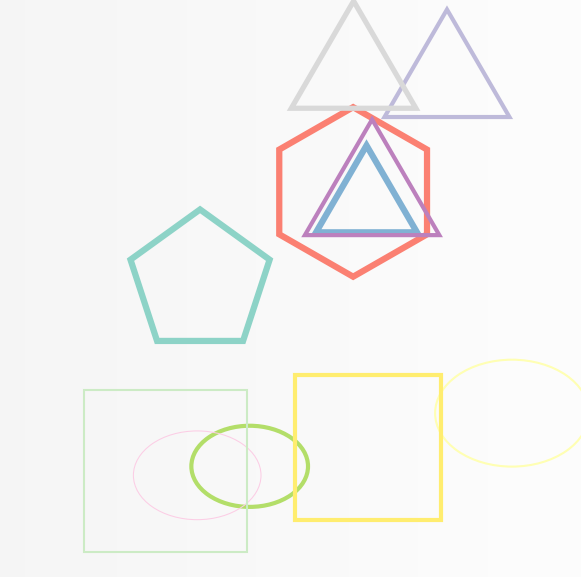[{"shape": "pentagon", "thickness": 3, "radius": 0.63, "center": [0.344, 0.511]}, {"shape": "oval", "thickness": 1, "radius": 0.66, "center": [0.881, 0.284]}, {"shape": "triangle", "thickness": 2, "radius": 0.62, "center": [0.769, 0.859]}, {"shape": "hexagon", "thickness": 3, "radius": 0.73, "center": [0.608, 0.667]}, {"shape": "triangle", "thickness": 3, "radius": 0.5, "center": [0.631, 0.647]}, {"shape": "oval", "thickness": 2, "radius": 0.5, "center": [0.43, 0.192]}, {"shape": "oval", "thickness": 0.5, "radius": 0.55, "center": [0.339, 0.176]}, {"shape": "triangle", "thickness": 2.5, "radius": 0.62, "center": [0.608, 0.874]}, {"shape": "triangle", "thickness": 2, "radius": 0.67, "center": [0.64, 0.659]}, {"shape": "square", "thickness": 1, "radius": 0.7, "center": [0.284, 0.183]}, {"shape": "square", "thickness": 2, "radius": 0.63, "center": [0.632, 0.224]}]